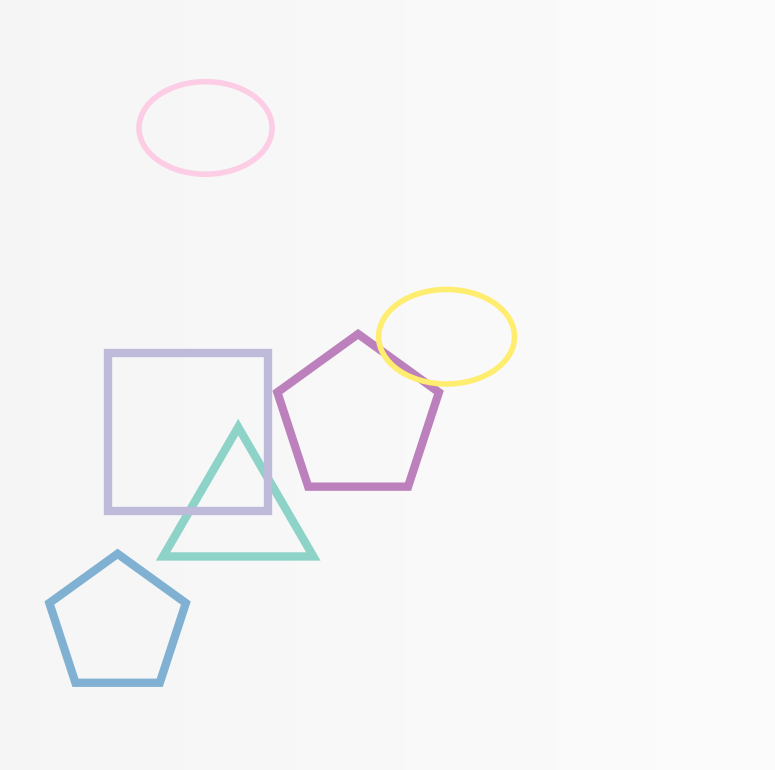[{"shape": "triangle", "thickness": 3, "radius": 0.56, "center": [0.307, 0.333]}, {"shape": "square", "thickness": 3, "radius": 0.52, "center": [0.242, 0.439]}, {"shape": "pentagon", "thickness": 3, "radius": 0.46, "center": [0.152, 0.188]}, {"shape": "oval", "thickness": 2, "radius": 0.43, "center": [0.265, 0.834]}, {"shape": "pentagon", "thickness": 3, "radius": 0.55, "center": [0.462, 0.457]}, {"shape": "oval", "thickness": 2, "radius": 0.44, "center": [0.576, 0.563]}]